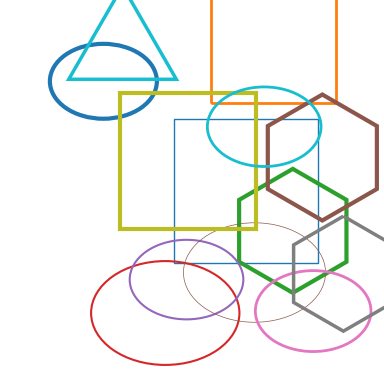[{"shape": "square", "thickness": 1, "radius": 0.94, "center": [0.638, 0.503]}, {"shape": "oval", "thickness": 3, "radius": 0.69, "center": [0.269, 0.789]}, {"shape": "square", "thickness": 2, "radius": 0.81, "center": [0.71, 0.895]}, {"shape": "hexagon", "thickness": 3, "radius": 0.8, "center": [0.761, 0.4]}, {"shape": "oval", "thickness": 1.5, "radius": 0.96, "center": [0.429, 0.187]}, {"shape": "oval", "thickness": 1.5, "radius": 0.74, "center": [0.484, 0.274]}, {"shape": "oval", "thickness": 0.5, "radius": 0.92, "center": [0.661, 0.292]}, {"shape": "hexagon", "thickness": 3, "radius": 0.82, "center": [0.837, 0.591]}, {"shape": "oval", "thickness": 2, "radius": 0.75, "center": [0.813, 0.192]}, {"shape": "hexagon", "thickness": 2.5, "radius": 0.75, "center": [0.892, 0.289]}, {"shape": "square", "thickness": 3, "radius": 0.88, "center": [0.489, 0.583]}, {"shape": "oval", "thickness": 2, "radius": 0.74, "center": [0.686, 0.671]}, {"shape": "triangle", "thickness": 2.5, "radius": 0.81, "center": [0.318, 0.875]}]